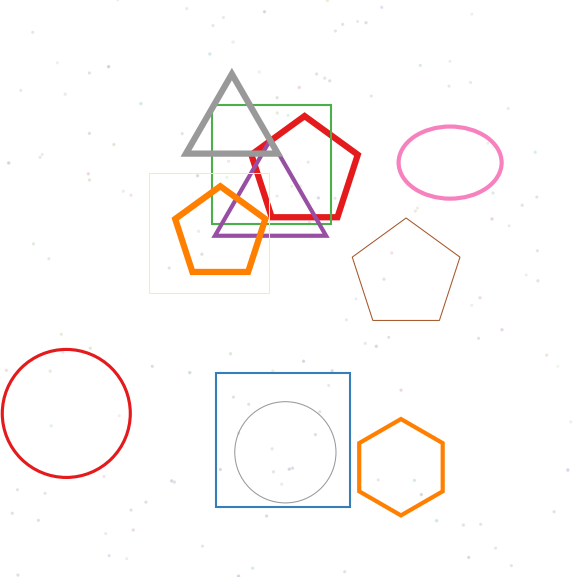[{"shape": "circle", "thickness": 1.5, "radius": 0.55, "center": [0.115, 0.283]}, {"shape": "pentagon", "thickness": 3, "radius": 0.48, "center": [0.527, 0.701]}, {"shape": "square", "thickness": 1, "radius": 0.58, "center": [0.49, 0.238]}, {"shape": "square", "thickness": 1, "radius": 0.52, "center": [0.47, 0.714]}, {"shape": "triangle", "thickness": 2, "radius": 0.56, "center": [0.468, 0.646]}, {"shape": "hexagon", "thickness": 2, "radius": 0.42, "center": [0.694, 0.19]}, {"shape": "pentagon", "thickness": 3, "radius": 0.41, "center": [0.381, 0.595]}, {"shape": "square", "thickness": 0.5, "radius": 0.52, "center": [0.361, 0.595]}, {"shape": "pentagon", "thickness": 0.5, "radius": 0.49, "center": [0.703, 0.524]}, {"shape": "oval", "thickness": 2, "radius": 0.45, "center": [0.779, 0.718]}, {"shape": "circle", "thickness": 0.5, "radius": 0.44, "center": [0.494, 0.216]}, {"shape": "triangle", "thickness": 3, "radius": 0.46, "center": [0.402, 0.779]}]